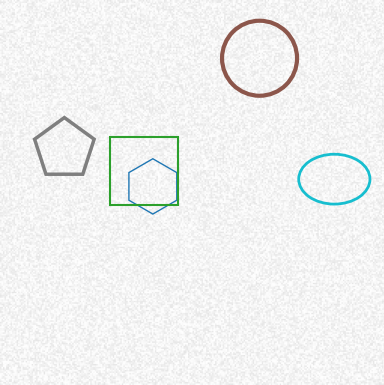[{"shape": "hexagon", "thickness": 1, "radius": 0.36, "center": [0.397, 0.516]}, {"shape": "square", "thickness": 1.5, "radius": 0.44, "center": [0.374, 0.556]}, {"shape": "circle", "thickness": 3, "radius": 0.49, "center": [0.674, 0.849]}, {"shape": "pentagon", "thickness": 2.5, "radius": 0.41, "center": [0.167, 0.613]}, {"shape": "oval", "thickness": 2, "radius": 0.46, "center": [0.868, 0.535]}]